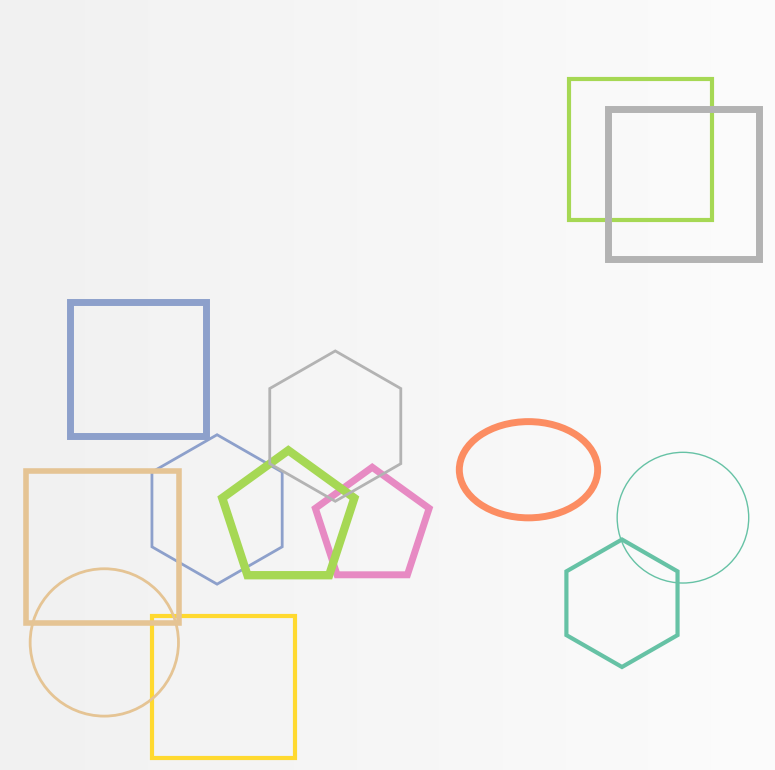[{"shape": "hexagon", "thickness": 1.5, "radius": 0.41, "center": [0.803, 0.217]}, {"shape": "circle", "thickness": 0.5, "radius": 0.42, "center": [0.881, 0.328]}, {"shape": "oval", "thickness": 2.5, "radius": 0.45, "center": [0.682, 0.39]}, {"shape": "square", "thickness": 2.5, "radius": 0.44, "center": [0.178, 0.521]}, {"shape": "hexagon", "thickness": 1, "radius": 0.49, "center": [0.28, 0.338]}, {"shape": "pentagon", "thickness": 2.5, "radius": 0.39, "center": [0.48, 0.316]}, {"shape": "pentagon", "thickness": 3, "radius": 0.45, "center": [0.372, 0.325]}, {"shape": "square", "thickness": 1.5, "radius": 0.46, "center": [0.827, 0.806]}, {"shape": "square", "thickness": 1.5, "radius": 0.46, "center": [0.288, 0.108]}, {"shape": "square", "thickness": 2, "radius": 0.49, "center": [0.132, 0.289]}, {"shape": "circle", "thickness": 1, "radius": 0.48, "center": [0.135, 0.166]}, {"shape": "hexagon", "thickness": 1, "radius": 0.49, "center": [0.433, 0.447]}, {"shape": "square", "thickness": 2.5, "radius": 0.49, "center": [0.882, 0.761]}]